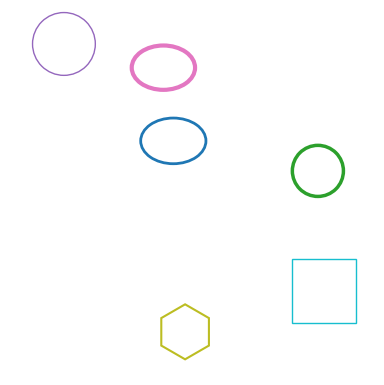[{"shape": "oval", "thickness": 2, "radius": 0.42, "center": [0.45, 0.634]}, {"shape": "circle", "thickness": 2.5, "radius": 0.33, "center": [0.826, 0.556]}, {"shape": "circle", "thickness": 1, "radius": 0.41, "center": [0.166, 0.886]}, {"shape": "oval", "thickness": 3, "radius": 0.41, "center": [0.424, 0.824]}, {"shape": "hexagon", "thickness": 1.5, "radius": 0.36, "center": [0.481, 0.138]}, {"shape": "square", "thickness": 1, "radius": 0.41, "center": [0.842, 0.244]}]